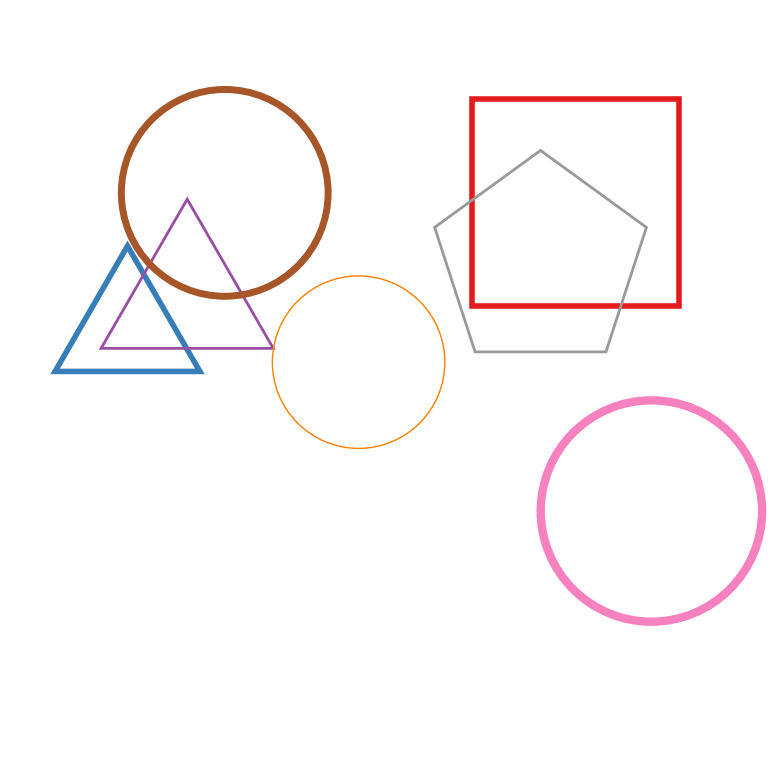[{"shape": "square", "thickness": 2, "radius": 0.67, "center": [0.748, 0.737]}, {"shape": "triangle", "thickness": 2, "radius": 0.54, "center": [0.166, 0.572]}, {"shape": "triangle", "thickness": 1, "radius": 0.65, "center": [0.243, 0.612]}, {"shape": "circle", "thickness": 0.5, "radius": 0.56, "center": [0.466, 0.53]}, {"shape": "circle", "thickness": 2.5, "radius": 0.67, "center": [0.292, 0.75]}, {"shape": "circle", "thickness": 3, "radius": 0.72, "center": [0.846, 0.336]}, {"shape": "pentagon", "thickness": 1, "radius": 0.72, "center": [0.702, 0.66]}]